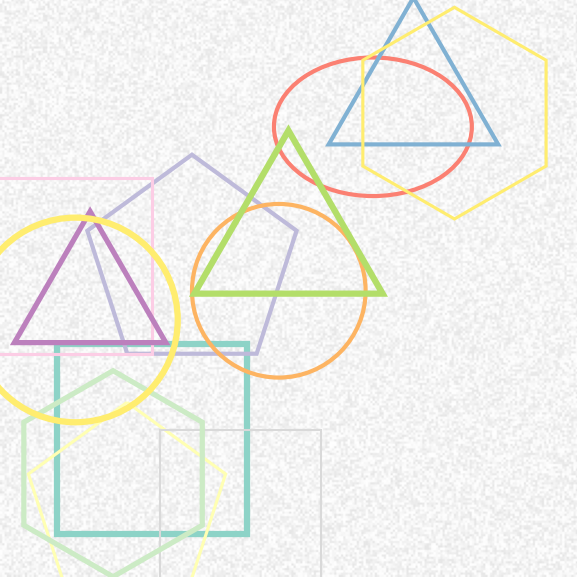[{"shape": "square", "thickness": 3, "radius": 0.82, "center": [0.263, 0.239]}, {"shape": "pentagon", "thickness": 1.5, "radius": 0.9, "center": [0.22, 0.123]}, {"shape": "pentagon", "thickness": 2, "radius": 0.95, "center": [0.332, 0.541]}, {"shape": "oval", "thickness": 2, "radius": 0.86, "center": [0.646, 0.78]}, {"shape": "triangle", "thickness": 2, "radius": 0.85, "center": [0.716, 0.834]}, {"shape": "circle", "thickness": 2, "radius": 0.75, "center": [0.483, 0.496]}, {"shape": "triangle", "thickness": 3, "radius": 0.94, "center": [0.499, 0.585]}, {"shape": "square", "thickness": 1.5, "radius": 0.76, "center": [0.11, 0.538]}, {"shape": "square", "thickness": 1, "radius": 0.7, "center": [0.416, 0.116]}, {"shape": "triangle", "thickness": 2.5, "radius": 0.76, "center": [0.156, 0.482]}, {"shape": "hexagon", "thickness": 2.5, "radius": 0.89, "center": [0.196, 0.179]}, {"shape": "circle", "thickness": 3, "radius": 0.89, "center": [0.131, 0.445]}, {"shape": "hexagon", "thickness": 1.5, "radius": 0.92, "center": [0.787, 0.803]}]